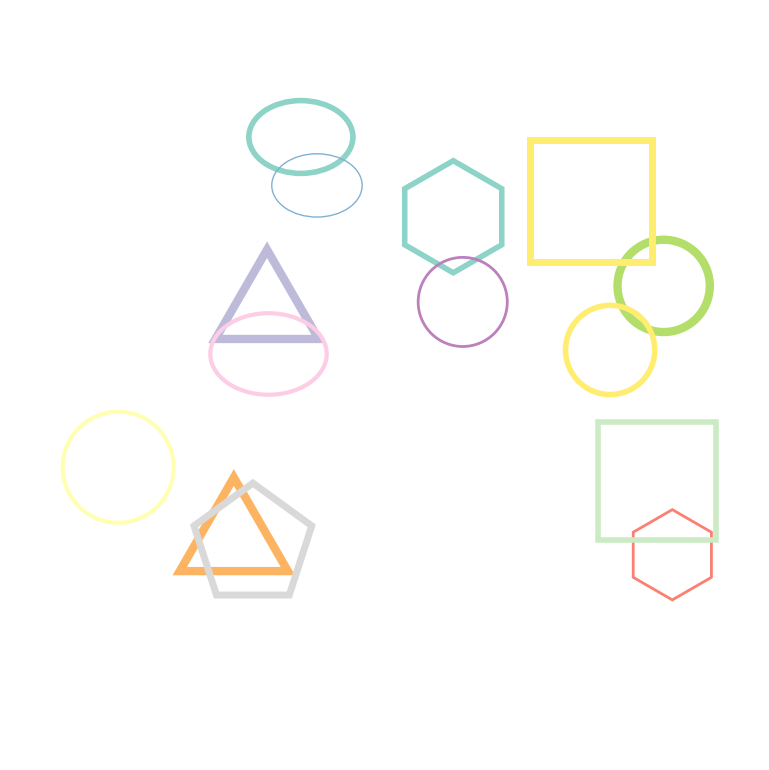[{"shape": "oval", "thickness": 2, "radius": 0.34, "center": [0.391, 0.822]}, {"shape": "hexagon", "thickness": 2, "radius": 0.36, "center": [0.589, 0.719]}, {"shape": "circle", "thickness": 1.5, "radius": 0.36, "center": [0.153, 0.393]}, {"shape": "triangle", "thickness": 3, "radius": 0.39, "center": [0.347, 0.598]}, {"shape": "hexagon", "thickness": 1, "radius": 0.29, "center": [0.873, 0.28]}, {"shape": "oval", "thickness": 0.5, "radius": 0.29, "center": [0.412, 0.759]}, {"shape": "triangle", "thickness": 3, "radius": 0.41, "center": [0.304, 0.299]}, {"shape": "circle", "thickness": 3, "radius": 0.3, "center": [0.862, 0.629]}, {"shape": "oval", "thickness": 1.5, "radius": 0.38, "center": [0.349, 0.54]}, {"shape": "pentagon", "thickness": 2.5, "radius": 0.4, "center": [0.328, 0.292]}, {"shape": "circle", "thickness": 1, "radius": 0.29, "center": [0.601, 0.608]}, {"shape": "square", "thickness": 2, "radius": 0.38, "center": [0.853, 0.376]}, {"shape": "square", "thickness": 2.5, "radius": 0.4, "center": [0.767, 0.739]}, {"shape": "circle", "thickness": 2, "radius": 0.29, "center": [0.792, 0.546]}]